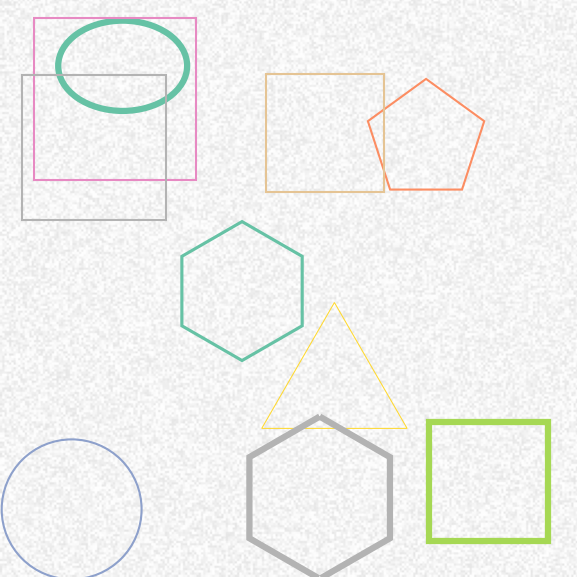[{"shape": "hexagon", "thickness": 1.5, "radius": 0.6, "center": [0.419, 0.495]}, {"shape": "oval", "thickness": 3, "radius": 0.56, "center": [0.212, 0.885]}, {"shape": "pentagon", "thickness": 1, "radius": 0.53, "center": [0.738, 0.757]}, {"shape": "circle", "thickness": 1, "radius": 0.61, "center": [0.124, 0.117]}, {"shape": "square", "thickness": 1, "radius": 0.7, "center": [0.199, 0.828]}, {"shape": "square", "thickness": 3, "radius": 0.52, "center": [0.846, 0.165]}, {"shape": "triangle", "thickness": 0.5, "radius": 0.73, "center": [0.579, 0.33]}, {"shape": "square", "thickness": 1, "radius": 0.51, "center": [0.562, 0.769]}, {"shape": "hexagon", "thickness": 3, "radius": 0.7, "center": [0.554, 0.137]}, {"shape": "square", "thickness": 1, "radius": 0.63, "center": [0.163, 0.744]}]